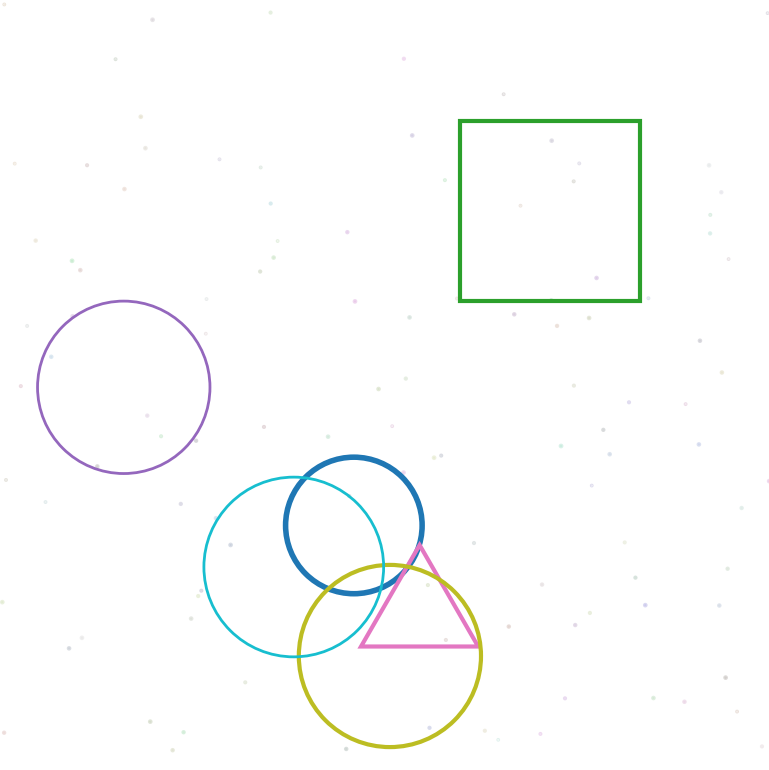[{"shape": "circle", "thickness": 2, "radius": 0.44, "center": [0.46, 0.318]}, {"shape": "square", "thickness": 1.5, "radius": 0.59, "center": [0.715, 0.726]}, {"shape": "circle", "thickness": 1, "radius": 0.56, "center": [0.161, 0.497]}, {"shape": "triangle", "thickness": 1.5, "radius": 0.44, "center": [0.545, 0.204]}, {"shape": "circle", "thickness": 1.5, "radius": 0.59, "center": [0.506, 0.148]}, {"shape": "circle", "thickness": 1, "radius": 0.58, "center": [0.382, 0.264]}]